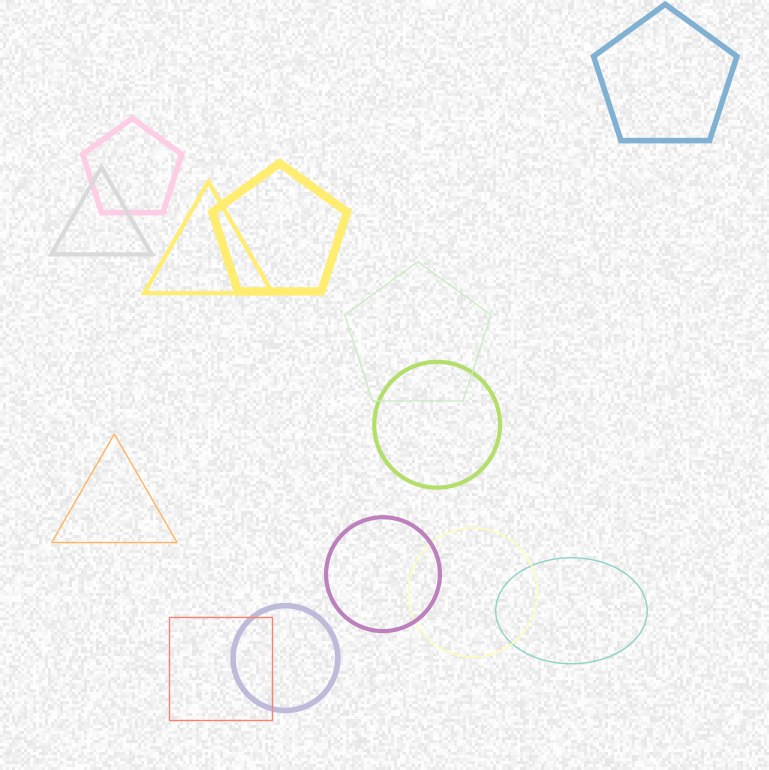[{"shape": "oval", "thickness": 0.5, "radius": 0.49, "center": [0.742, 0.207]}, {"shape": "circle", "thickness": 0.5, "radius": 0.42, "center": [0.614, 0.231]}, {"shape": "circle", "thickness": 2, "radius": 0.34, "center": [0.371, 0.145]}, {"shape": "square", "thickness": 0.5, "radius": 0.33, "center": [0.286, 0.131]}, {"shape": "pentagon", "thickness": 2, "radius": 0.49, "center": [0.864, 0.897]}, {"shape": "triangle", "thickness": 0.5, "radius": 0.47, "center": [0.149, 0.342]}, {"shape": "circle", "thickness": 1.5, "radius": 0.41, "center": [0.568, 0.448]}, {"shape": "pentagon", "thickness": 2, "radius": 0.34, "center": [0.172, 0.779]}, {"shape": "triangle", "thickness": 1.5, "radius": 0.38, "center": [0.132, 0.707]}, {"shape": "circle", "thickness": 1.5, "radius": 0.37, "center": [0.497, 0.254]}, {"shape": "pentagon", "thickness": 0.5, "radius": 0.5, "center": [0.543, 0.56]}, {"shape": "triangle", "thickness": 1.5, "radius": 0.48, "center": [0.271, 0.668]}, {"shape": "pentagon", "thickness": 3, "radius": 0.46, "center": [0.363, 0.696]}]